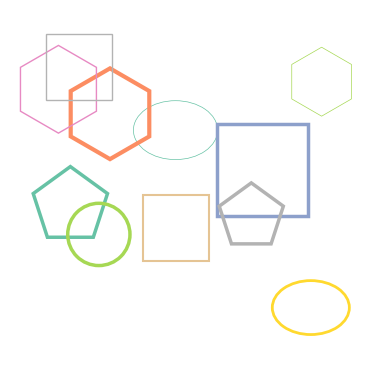[{"shape": "oval", "thickness": 0.5, "radius": 0.55, "center": [0.456, 0.662]}, {"shape": "pentagon", "thickness": 2.5, "radius": 0.51, "center": [0.183, 0.466]}, {"shape": "hexagon", "thickness": 3, "radius": 0.59, "center": [0.286, 0.705]}, {"shape": "square", "thickness": 2.5, "radius": 0.6, "center": [0.682, 0.558]}, {"shape": "hexagon", "thickness": 1, "radius": 0.57, "center": [0.152, 0.768]}, {"shape": "circle", "thickness": 2.5, "radius": 0.4, "center": [0.257, 0.391]}, {"shape": "hexagon", "thickness": 0.5, "radius": 0.45, "center": [0.835, 0.788]}, {"shape": "oval", "thickness": 2, "radius": 0.5, "center": [0.807, 0.201]}, {"shape": "square", "thickness": 1.5, "radius": 0.43, "center": [0.457, 0.408]}, {"shape": "square", "thickness": 1, "radius": 0.43, "center": [0.204, 0.825]}, {"shape": "pentagon", "thickness": 2.5, "radius": 0.44, "center": [0.653, 0.437]}]